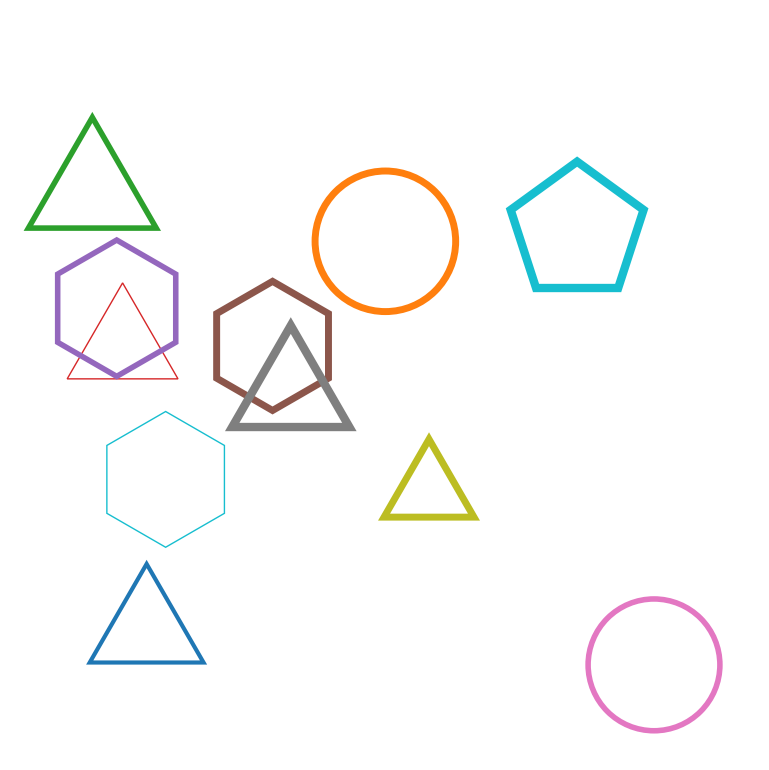[{"shape": "triangle", "thickness": 1.5, "radius": 0.43, "center": [0.19, 0.182]}, {"shape": "circle", "thickness": 2.5, "radius": 0.46, "center": [0.5, 0.687]}, {"shape": "triangle", "thickness": 2, "radius": 0.48, "center": [0.12, 0.752]}, {"shape": "triangle", "thickness": 0.5, "radius": 0.42, "center": [0.159, 0.55]}, {"shape": "hexagon", "thickness": 2, "radius": 0.44, "center": [0.152, 0.6]}, {"shape": "hexagon", "thickness": 2.5, "radius": 0.42, "center": [0.354, 0.551]}, {"shape": "circle", "thickness": 2, "radius": 0.43, "center": [0.849, 0.137]}, {"shape": "triangle", "thickness": 3, "radius": 0.44, "center": [0.378, 0.489]}, {"shape": "triangle", "thickness": 2.5, "radius": 0.34, "center": [0.557, 0.362]}, {"shape": "pentagon", "thickness": 3, "radius": 0.45, "center": [0.75, 0.699]}, {"shape": "hexagon", "thickness": 0.5, "radius": 0.44, "center": [0.215, 0.377]}]